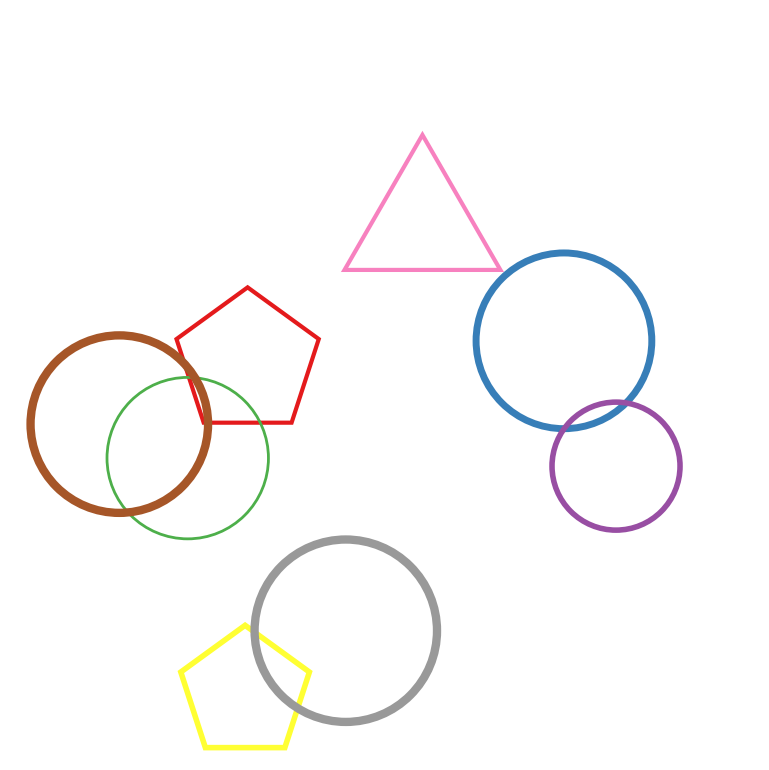[{"shape": "pentagon", "thickness": 1.5, "radius": 0.49, "center": [0.322, 0.53]}, {"shape": "circle", "thickness": 2.5, "radius": 0.57, "center": [0.732, 0.557]}, {"shape": "circle", "thickness": 1, "radius": 0.52, "center": [0.244, 0.405]}, {"shape": "circle", "thickness": 2, "radius": 0.42, "center": [0.8, 0.395]}, {"shape": "pentagon", "thickness": 2, "radius": 0.44, "center": [0.318, 0.1]}, {"shape": "circle", "thickness": 3, "radius": 0.58, "center": [0.155, 0.449]}, {"shape": "triangle", "thickness": 1.5, "radius": 0.58, "center": [0.549, 0.708]}, {"shape": "circle", "thickness": 3, "radius": 0.59, "center": [0.449, 0.181]}]